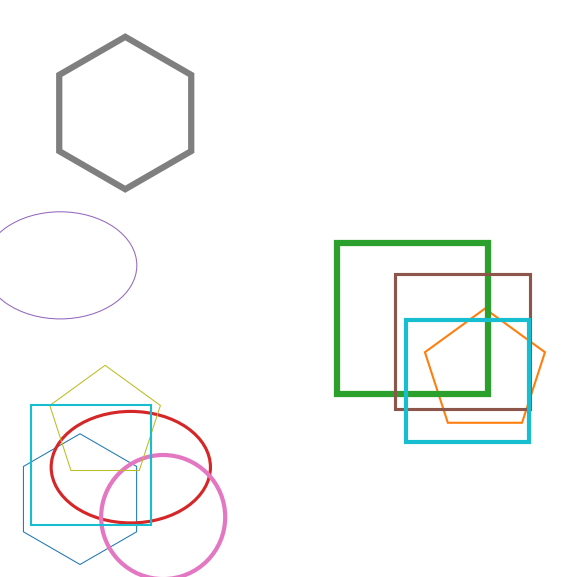[{"shape": "hexagon", "thickness": 0.5, "radius": 0.57, "center": [0.139, 0.135]}, {"shape": "pentagon", "thickness": 1, "radius": 0.55, "center": [0.84, 0.355]}, {"shape": "square", "thickness": 3, "radius": 0.65, "center": [0.714, 0.447]}, {"shape": "oval", "thickness": 1.5, "radius": 0.69, "center": [0.226, 0.19]}, {"shape": "oval", "thickness": 0.5, "radius": 0.66, "center": [0.104, 0.54]}, {"shape": "square", "thickness": 1.5, "radius": 0.59, "center": [0.801, 0.408]}, {"shape": "circle", "thickness": 2, "radius": 0.54, "center": [0.283, 0.104]}, {"shape": "hexagon", "thickness": 3, "radius": 0.66, "center": [0.217, 0.803]}, {"shape": "pentagon", "thickness": 0.5, "radius": 0.5, "center": [0.182, 0.266]}, {"shape": "square", "thickness": 1, "radius": 0.52, "center": [0.158, 0.194]}, {"shape": "square", "thickness": 2, "radius": 0.53, "center": [0.809, 0.339]}]